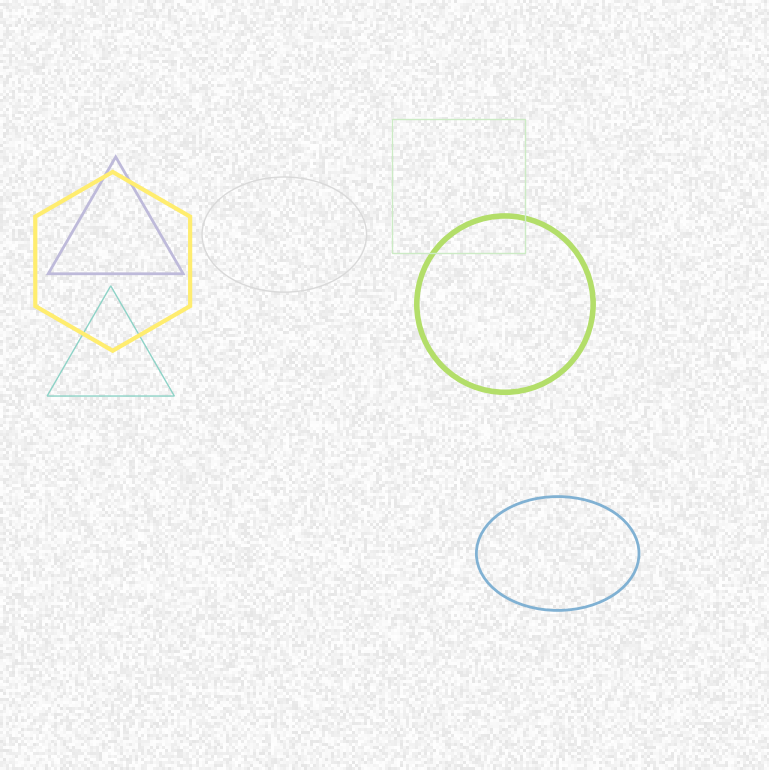[{"shape": "triangle", "thickness": 0.5, "radius": 0.48, "center": [0.144, 0.533]}, {"shape": "triangle", "thickness": 1, "radius": 0.51, "center": [0.15, 0.695]}, {"shape": "oval", "thickness": 1, "radius": 0.53, "center": [0.724, 0.281]}, {"shape": "circle", "thickness": 2, "radius": 0.57, "center": [0.656, 0.605]}, {"shape": "oval", "thickness": 0.5, "radius": 0.53, "center": [0.369, 0.695]}, {"shape": "square", "thickness": 0.5, "radius": 0.43, "center": [0.595, 0.758]}, {"shape": "hexagon", "thickness": 1.5, "radius": 0.58, "center": [0.146, 0.661]}]